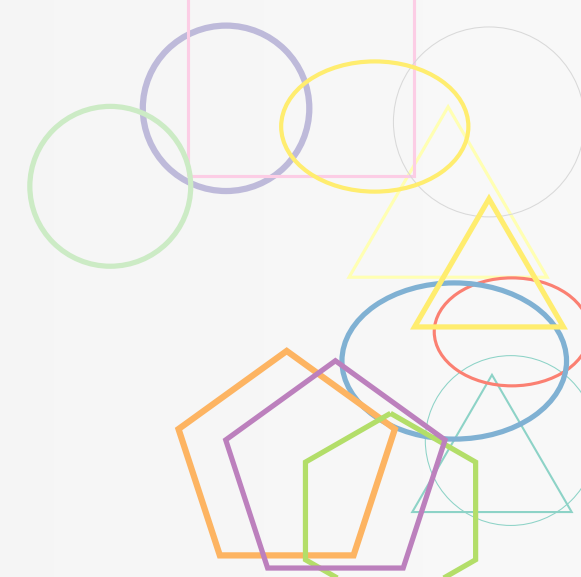[{"shape": "triangle", "thickness": 1, "radius": 0.79, "center": [0.846, 0.192]}, {"shape": "circle", "thickness": 0.5, "radius": 0.74, "center": [0.879, 0.236]}, {"shape": "triangle", "thickness": 1.5, "radius": 0.98, "center": [0.771, 0.617]}, {"shape": "circle", "thickness": 3, "radius": 0.72, "center": [0.389, 0.812]}, {"shape": "oval", "thickness": 1.5, "radius": 0.67, "center": [0.881, 0.424]}, {"shape": "oval", "thickness": 2.5, "radius": 0.97, "center": [0.781, 0.374]}, {"shape": "pentagon", "thickness": 3, "radius": 0.98, "center": [0.493, 0.196]}, {"shape": "hexagon", "thickness": 2.5, "radius": 0.85, "center": [0.672, 0.114]}, {"shape": "square", "thickness": 1.5, "radius": 0.97, "center": [0.518, 0.889]}, {"shape": "circle", "thickness": 0.5, "radius": 0.82, "center": [0.841, 0.788]}, {"shape": "pentagon", "thickness": 2.5, "radius": 0.99, "center": [0.577, 0.176]}, {"shape": "circle", "thickness": 2.5, "radius": 0.69, "center": [0.19, 0.677]}, {"shape": "oval", "thickness": 2, "radius": 0.81, "center": [0.645, 0.78]}, {"shape": "triangle", "thickness": 2.5, "radius": 0.74, "center": [0.841, 0.507]}]